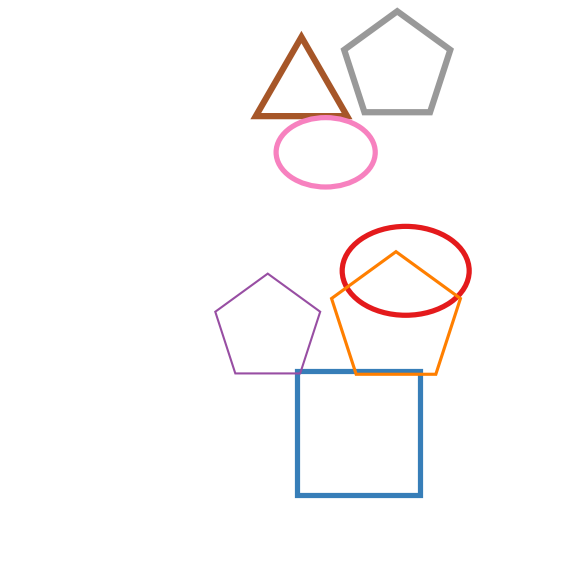[{"shape": "oval", "thickness": 2.5, "radius": 0.55, "center": [0.702, 0.53]}, {"shape": "square", "thickness": 2.5, "radius": 0.53, "center": [0.62, 0.249]}, {"shape": "pentagon", "thickness": 1, "radius": 0.48, "center": [0.464, 0.43]}, {"shape": "pentagon", "thickness": 1.5, "radius": 0.59, "center": [0.686, 0.446]}, {"shape": "triangle", "thickness": 3, "radius": 0.46, "center": [0.522, 0.844]}, {"shape": "oval", "thickness": 2.5, "radius": 0.43, "center": [0.564, 0.735]}, {"shape": "pentagon", "thickness": 3, "radius": 0.48, "center": [0.688, 0.883]}]